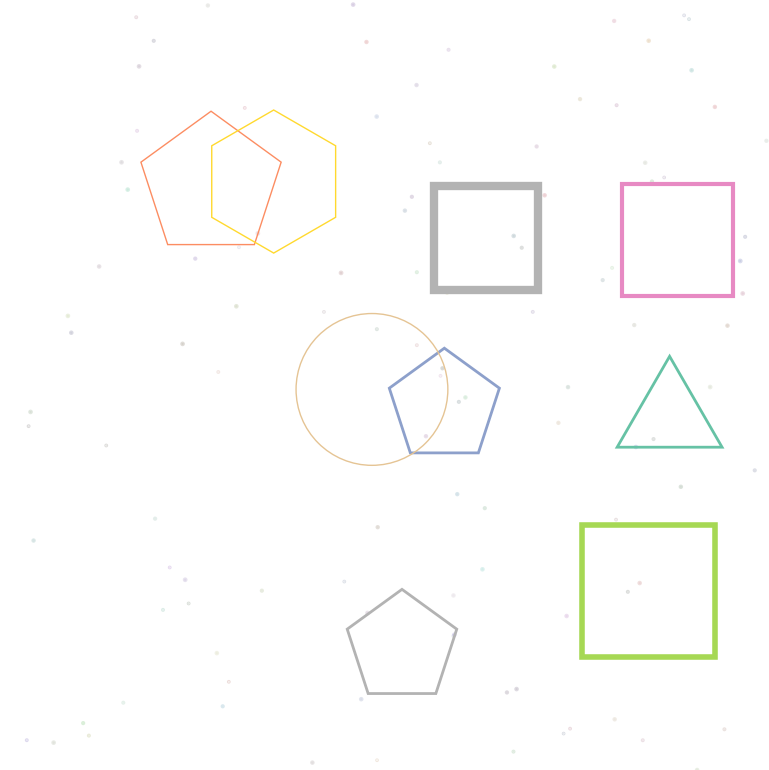[{"shape": "triangle", "thickness": 1, "radius": 0.39, "center": [0.87, 0.459]}, {"shape": "pentagon", "thickness": 0.5, "radius": 0.48, "center": [0.274, 0.76]}, {"shape": "pentagon", "thickness": 1, "radius": 0.38, "center": [0.577, 0.473]}, {"shape": "square", "thickness": 1.5, "radius": 0.36, "center": [0.88, 0.688]}, {"shape": "square", "thickness": 2, "radius": 0.43, "center": [0.842, 0.233]}, {"shape": "hexagon", "thickness": 0.5, "radius": 0.46, "center": [0.355, 0.764]}, {"shape": "circle", "thickness": 0.5, "radius": 0.49, "center": [0.483, 0.494]}, {"shape": "pentagon", "thickness": 1, "radius": 0.37, "center": [0.522, 0.16]}, {"shape": "square", "thickness": 3, "radius": 0.34, "center": [0.631, 0.691]}]